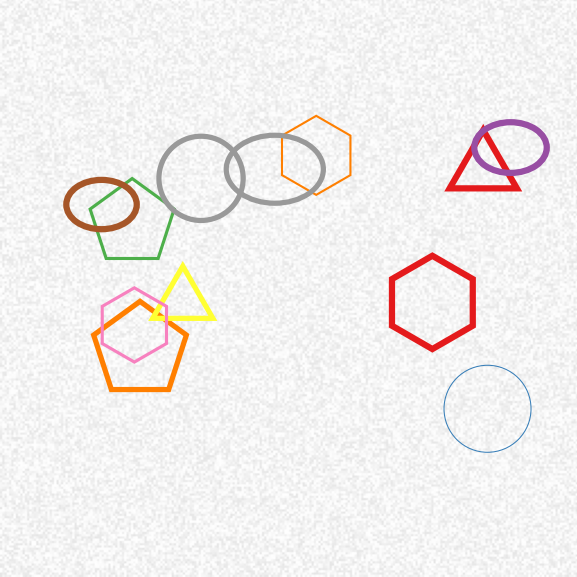[{"shape": "hexagon", "thickness": 3, "radius": 0.4, "center": [0.749, 0.475]}, {"shape": "triangle", "thickness": 3, "radius": 0.34, "center": [0.837, 0.707]}, {"shape": "circle", "thickness": 0.5, "radius": 0.38, "center": [0.844, 0.291]}, {"shape": "pentagon", "thickness": 1.5, "radius": 0.38, "center": [0.229, 0.613]}, {"shape": "oval", "thickness": 3, "radius": 0.31, "center": [0.884, 0.744]}, {"shape": "pentagon", "thickness": 2.5, "radius": 0.42, "center": [0.242, 0.393]}, {"shape": "hexagon", "thickness": 1, "radius": 0.34, "center": [0.548, 0.73]}, {"shape": "triangle", "thickness": 2.5, "radius": 0.3, "center": [0.317, 0.478]}, {"shape": "oval", "thickness": 3, "radius": 0.3, "center": [0.176, 0.645]}, {"shape": "hexagon", "thickness": 1.5, "radius": 0.32, "center": [0.233, 0.436]}, {"shape": "circle", "thickness": 2.5, "radius": 0.36, "center": [0.348, 0.69]}, {"shape": "oval", "thickness": 2.5, "radius": 0.42, "center": [0.476, 0.706]}]